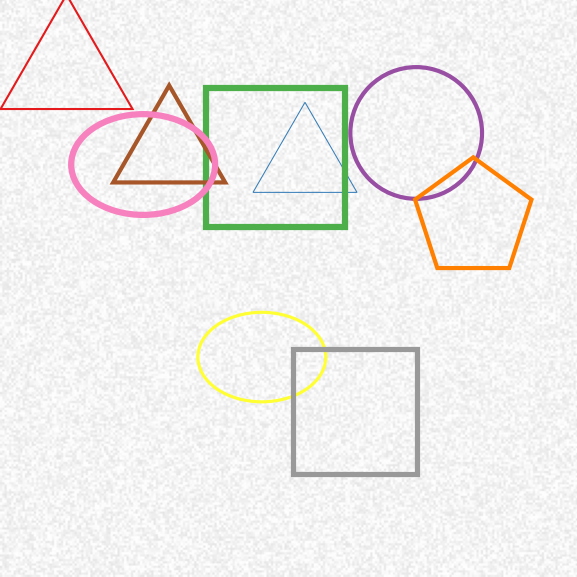[{"shape": "triangle", "thickness": 1, "radius": 0.66, "center": [0.115, 0.876]}, {"shape": "triangle", "thickness": 0.5, "radius": 0.52, "center": [0.528, 0.718]}, {"shape": "square", "thickness": 3, "radius": 0.6, "center": [0.477, 0.727]}, {"shape": "circle", "thickness": 2, "radius": 0.57, "center": [0.721, 0.769]}, {"shape": "pentagon", "thickness": 2, "radius": 0.53, "center": [0.82, 0.621]}, {"shape": "oval", "thickness": 1.5, "radius": 0.55, "center": [0.453, 0.381]}, {"shape": "triangle", "thickness": 2, "radius": 0.56, "center": [0.293, 0.739]}, {"shape": "oval", "thickness": 3, "radius": 0.62, "center": [0.248, 0.714]}, {"shape": "square", "thickness": 2.5, "radius": 0.54, "center": [0.615, 0.287]}]